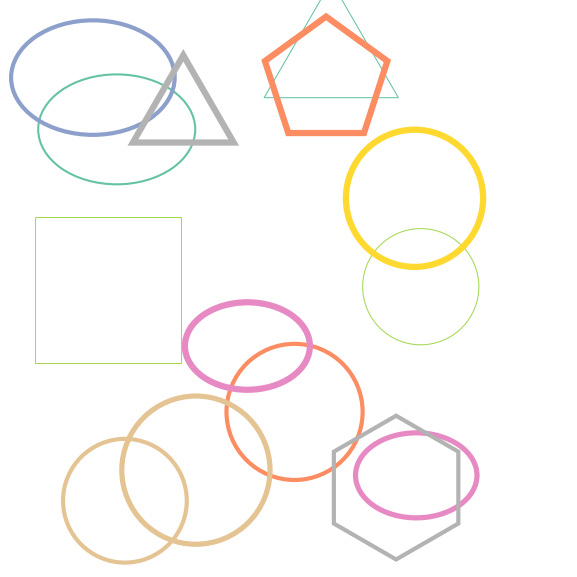[{"shape": "triangle", "thickness": 0.5, "radius": 0.67, "center": [0.574, 0.897]}, {"shape": "oval", "thickness": 1, "radius": 0.68, "center": [0.202, 0.775]}, {"shape": "circle", "thickness": 2, "radius": 0.59, "center": [0.51, 0.286]}, {"shape": "pentagon", "thickness": 3, "radius": 0.56, "center": [0.565, 0.859]}, {"shape": "oval", "thickness": 2, "radius": 0.71, "center": [0.161, 0.865]}, {"shape": "oval", "thickness": 3, "radius": 0.54, "center": [0.428, 0.4]}, {"shape": "oval", "thickness": 2.5, "radius": 0.53, "center": [0.721, 0.176]}, {"shape": "square", "thickness": 0.5, "radius": 0.63, "center": [0.187, 0.497]}, {"shape": "circle", "thickness": 0.5, "radius": 0.5, "center": [0.729, 0.503]}, {"shape": "circle", "thickness": 3, "radius": 0.59, "center": [0.718, 0.656]}, {"shape": "circle", "thickness": 2, "radius": 0.54, "center": [0.216, 0.132]}, {"shape": "circle", "thickness": 2.5, "radius": 0.64, "center": [0.339, 0.185]}, {"shape": "hexagon", "thickness": 2, "radius": 0.62, "center": [0.686, 0.155]}, {"shape": "triangle", "thickness": 3, "radius": 0.5, "center": [0.317, 0.803]}]